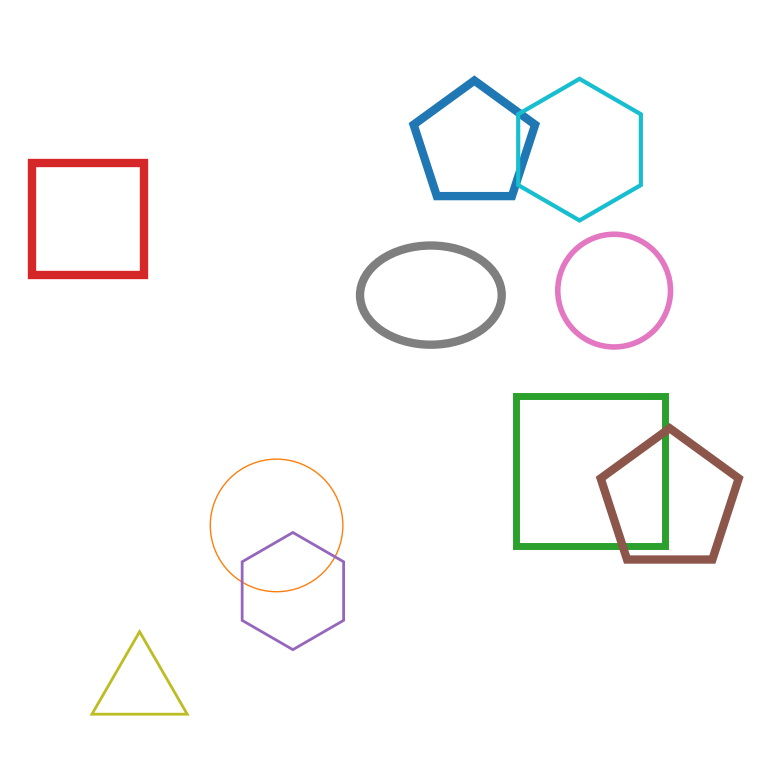[{"shape": "pentagon", "thickness": 3, "radius": 0.41, "center": [0.616, 0.812]}, {"shape": "circle", "thickness": 0.5, "radius": 0.43, "center": [0.359, 0.318]}, {"shape": "square", "thickness": 2.5, "radius": 0.48, "center": [0.766, 0.388]}, {"shape": "square", "thickness": 3, "radius": 0.36, "center": [0.115, 0.716]}, {"shape": "hexagon", "thickness": 1, "radius": 0.38, "center": [0.38, 0.232]}, {"shape": "pentagon", "thickness": 3, "radius": 0.47, "center": [0.87, 0.35]}, {"shape": "circle", "thickness": 2, "radius": 0.37, "center": [0.798, 0.623]}, {"shape": "oval", "thickness": 3, "radius": 0.46, "center": [0.56, 0.617]}, {"shape": "triangle", "thickness": 1, "radius": 0.36, "center": [0.181, 0.108]}, {"shape": "hexagon", "thickness": 1.5, "radius": 0.46, "center": [0.753, 0.806]}]